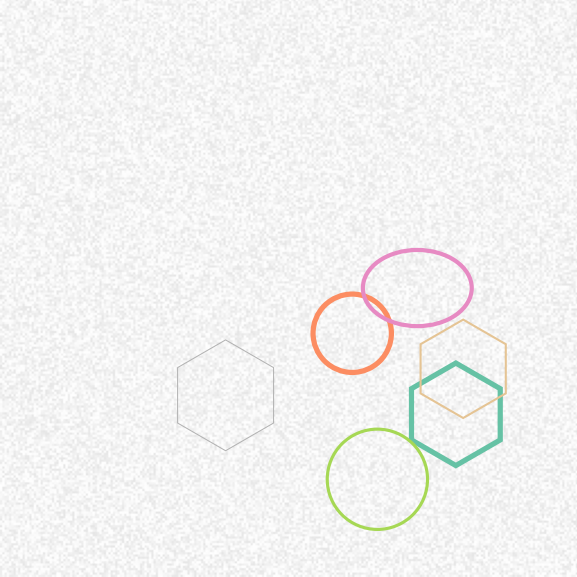[{"shape": "hexagon", "thickness": 2.5, "radius": 0.44, "center": [0.789, 0.282]}, {"shape": "circle", "thickness": 2.5, "radius": 0.34, "center": [0.61, 0.422]}, {"shape": "oval", "thickness": 2, "radius": 0.47, "center": [0.723, 0.5]}, {"shape": "circle", "thickness": 1.5, "radius": 0.43, "center": [0.653, 0.169]}, {"shape": "hexagon", "thickness": 1, "radius": 0.43, "center": [0.802, 0.361]}, {"shape": "hexagon", "thickness": 0.5, "radius": 0.48, "center": [0.391, 0.315]}]